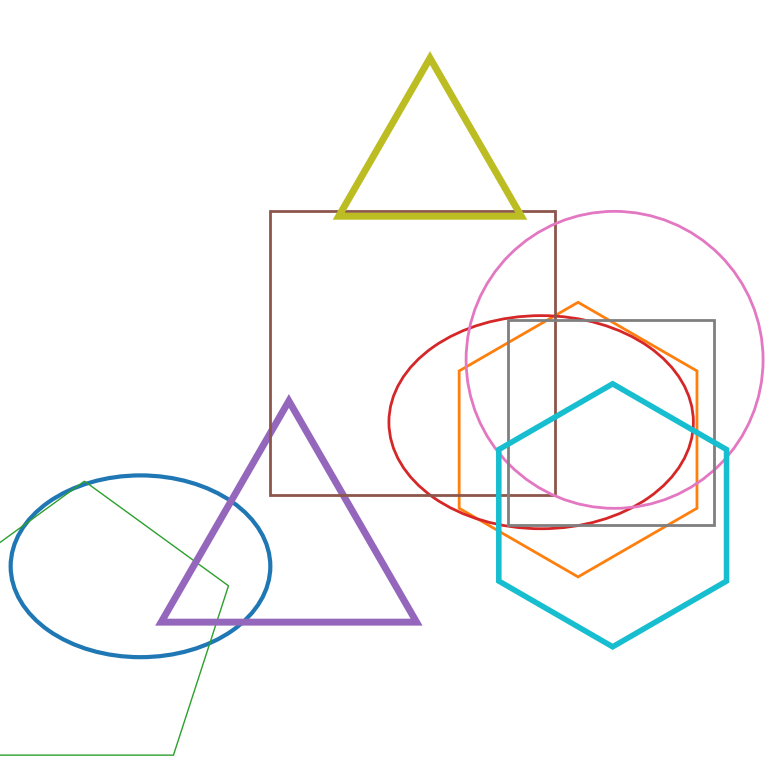[{"shape": "oval", "thickness": 1.5, "radius": 0.84, "center": [0.182, 0.265]}, {"shape": "hexagon", "thickness": 1, "radius": 0.89, "center": [0.751, 0.429]}, {"shape": "pentagon", "thickness": 0.5, "radius": 0.98, "center": [0.11, 0.178]}, {"shape": "oval", "thickness": 1, "radius": 0.99, "center": [0.703, 0.452]}, {"shape": "triangle", "thickness": 2.5, "radius": 0.96, "center": [0.375, 0.288]}, {"shape": "square", "thickness": 1, "radius": 0.92, "center": [0.536, 0.541]}, {"shape": "circle", "thickness": 1, "radius": 0.96, "center": [0.798, 0.533]}, {"shape": "square", "thickness": 1, "radius": 0.67, "center": [0.794, 0.451]}, {"shape": "triangle", "thickness": 2.5, "radius": 0.68, "center": [0.558, 0.788]}, {"shape": "hexagon", "thickness": 2, "radius": 0.85, "center": [0.796, 0.331]}]